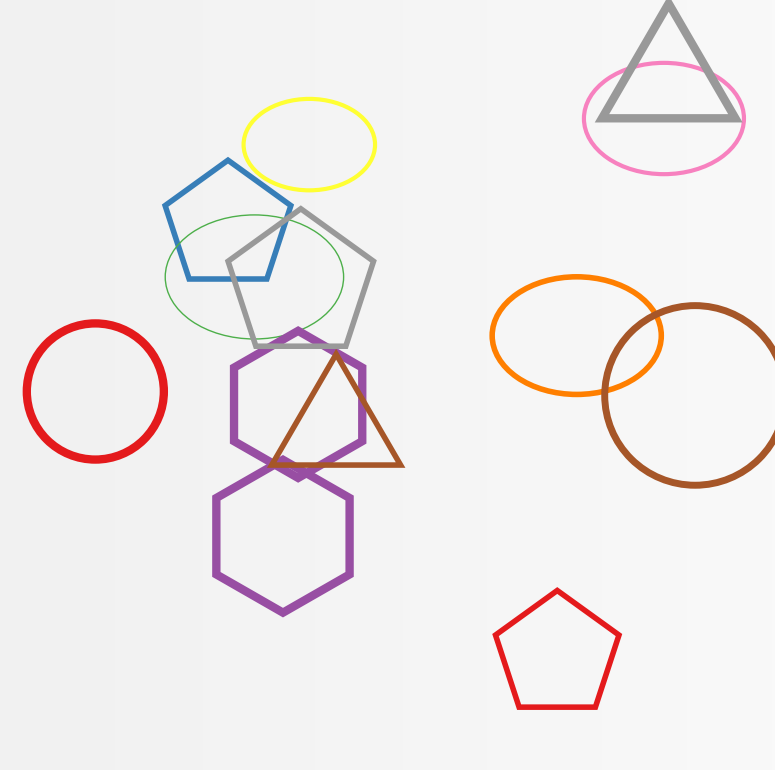[{"shape": "circle", "thickness": 3, "radius": 0.44, "center": [0.123, 0.492]}, {"shape": "pentagon", "thickness": 2, "radius": 0.42, "center": [0.719, 0.149]}, {"shape": "pentagon", "thickness": 2, "radius": 0.43, "center": [0.294, 0.707]}, {"shape": "oval", "thickness": 0.5, "radius": 0.58, "center": [0.328, 0.64]}, {"shape": "hexagon", "thickness": 3, "radius": 0.5, "center": [0.365, 0.304]}, {"shape": "hexagon", "thickness": 3, "radius": 0.48, "center": [0.385, 0.475]}, {"shape": "oval", "thickness": 2, "radius": 0.55, "center": [0.744, 0.564]}, {"shape": "oval", "thickness": 1.5, "radius": 0.42, "center": [0.399, 0.812]}, {"shape": "triangle", "thickness": 2, "radius": 0.48, "center": [0.434, 0.444]}, {"shape": "circle", "thickness": 2.5, "radius": 0.58, "center": [0.897, 0.486]}, {"shape": "oval", "thickness": 1.5, "radius": 0.52, "center": [0.857, 0.846]}, {"shape": "triangle", "thickness": 3, "radius": 0.5, "center": [0.863, 0.896]}, {"shape": "pentagon", "thickness": 2, "radius": 0.49, "center": [0.388, 0.63]}]